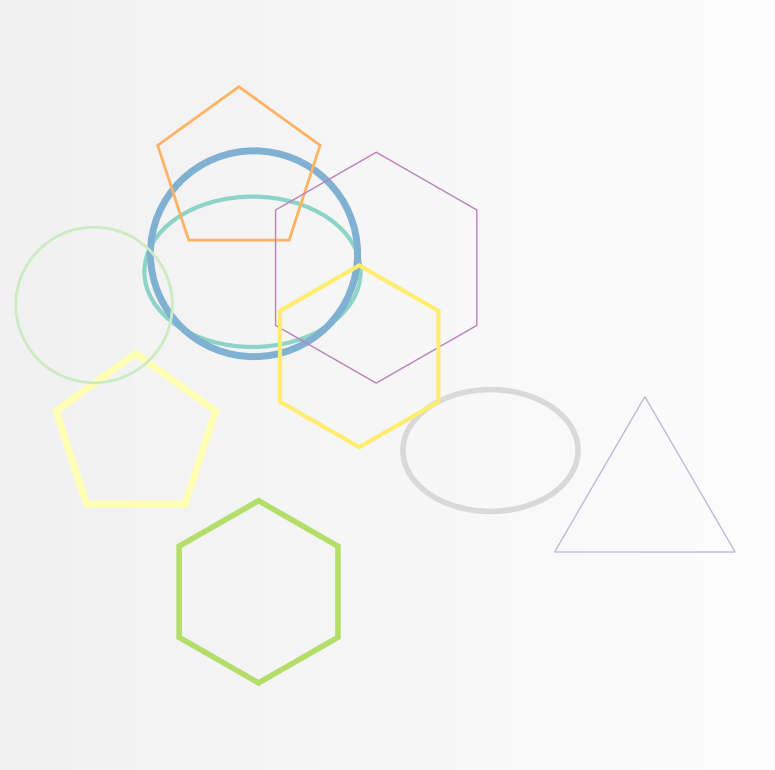[{"shape": "oval", "thickness": 1.5, "radius": 0.7, "center": [0.326, 0.647]}, {"shape": "pentagon", "thickness": 2.5, "radius": 0.54, "center": [0.175, 0.433]}, {"shape": "triangle", "thickness": 0.5, "radius": 0.67, "center": [0.832, 0.35]}, {"shape": "circle", "thickness": 2.5, "radius": 0.67, "center": [0.328, 0.67]}, {"shape": "pentagon", "thickness": 1, "radius": 0.55, "center": [0.308, 0.777]}, {"shape": "hexagon", "thickness": 2, "radius": 0.59, "center": [0.334, 0.231]}, {"shape": "oval", "thickness": 2, "radius": 0.57, "center": [0.633, 0.415]}, {"shape": "hexagon", "thickness": 0.5, "radius": 0.75, "center": [0.485, 0.652]}, {"shape": "circle", "thickness": 1, "radius": 0.51, "center": [0.121, 0.604]}, {"shape": "hexagon", "thickness": 1.5, "radius": 0.59, "center": [0.464, 0.537]}]